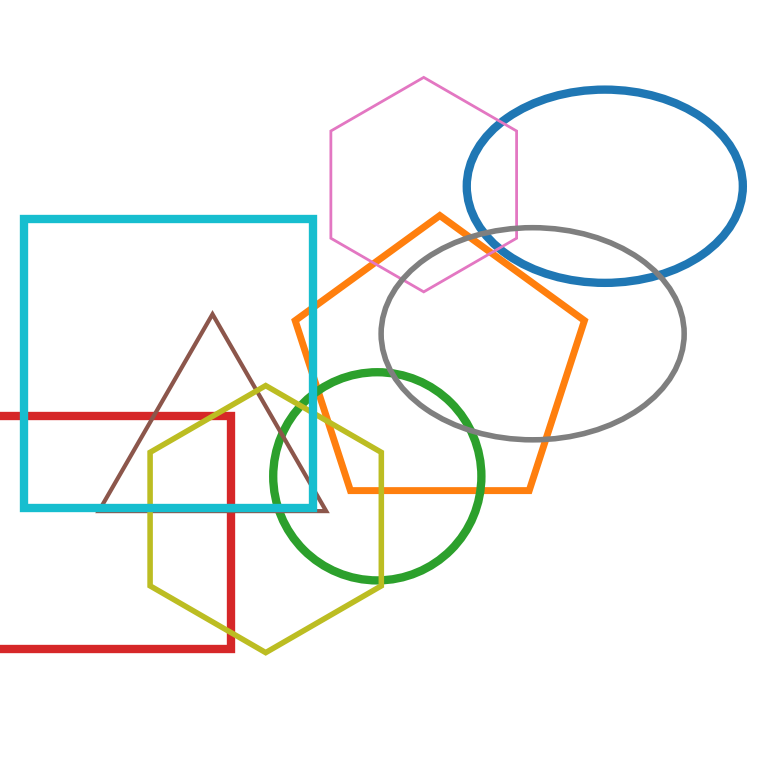[{"shape": "oval", "thickness": 3, "radius": 0.9, "center": [0.785, 0.758]}, {"shape": "pentagon", "thickness": 2.5, "radius": 0.99, "center": [0.571, 0.523]}, {"shape": "circle", "thickness": 3, "radius": 0.68, "center": [0.49, 0.381]}, {"shape": "square", "thickness": 3, "radius": 0.76, "center": [0.149, 0.309]}, {"shape": "triangle", "thickness": 1.5, "radius": 0.85, "center": [0.276, 0.421]}, {"shape": "hexagon", "thickness": 1, "radius": 0.7, "center": [0.55, 0.76]}, {"shape": "oval", "thickness": 2, "radius": 0.98, "center": [0.692, 0.567]}, {"shape": "hexagon", "thickness": 2, "radius": 0.87, "center": [0.345, 0.326]}, {"shape": "square", "thickness": 3, "radius": 0.94, "center": [0.219, 0.528]}]